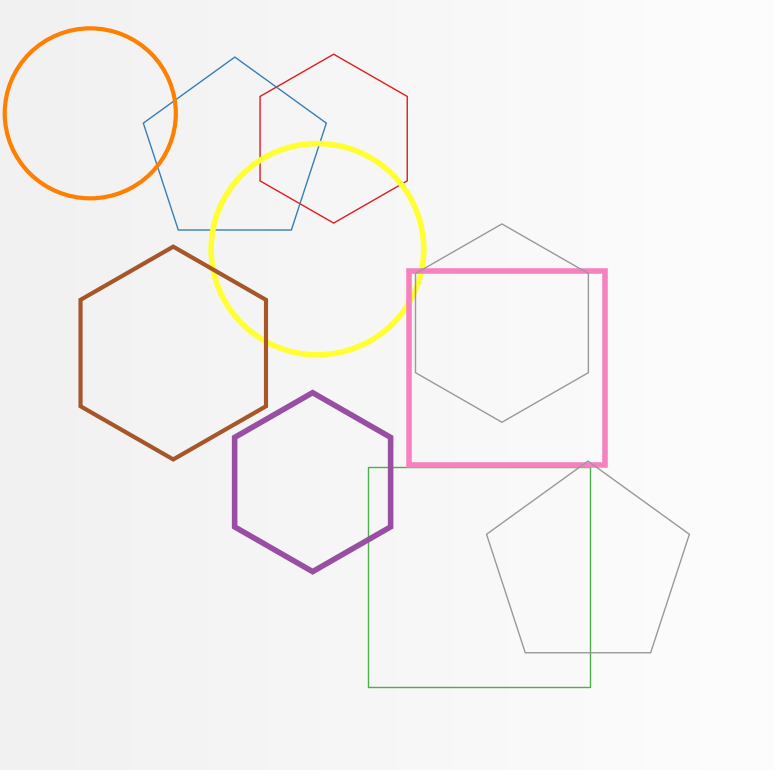[{"shape": "hexagon", "thickness": 0.5, "radius": 0.55, "center": [0.431, 0.82]}, {"shape": "pentagon", "thickness": 0.5, "radius": 0.62, "center": [0.303, 0.802]}, {"shape": "square", "thickness": 0.5, "radius": 0.72, "center": [0.618, 0.251]}, {"shape": "hexagon", "thickness": 2, "radius": 0.58, "center": [0.403, 0.374]}, {"shape": "circle", "thickness": 1.5, "radius": 0.55, "center": [0.116, 0.853]}, {"shape": "circle", "thickness": 2, "radius": 0.69, "center": [0.41, 0.676]}, {"shape": "hexagon", "thickness": 1.5, "radius": 0.69, "center": [0.224, 0.541]}, {"shape": "square", "thickness": 2, "radius": 0.63, "center": [0.654, 0.522]}, {"shape": "hexagon", "thickness": 0.5, "radius": 0.64, "center": [0.648, 0.58]}, {"shape": "pentagon", "thickness": 0.5, "radius": 0.69, "center": [0.759, 0.264]}]